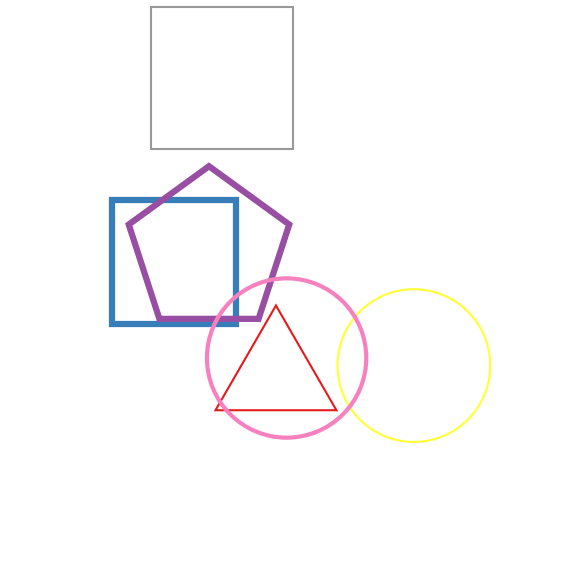[{"shape": "triangle", "thickness": 1, "radius": 0.6, "center": [0.478, 0.349]}, {"shape": "square", "thickness": 3, "radius": 0.53, "center": [0.301, 0.545]}, {"shape": "pentagon", "thickness": 3, "radius": 0.73, "center": [0.362, 0.565]}, {"shape": "circle", "thickness": 1, "radius": 0.66, "center": [0.717, 0.366]}, {"shape": "circle", "thickness": 2, "radius": 0.69, "center": [0.496, 0.379]}, {"shape": "square", "thickness": 1, "radius": 0.61, "center": [0.384, 0.864]}]